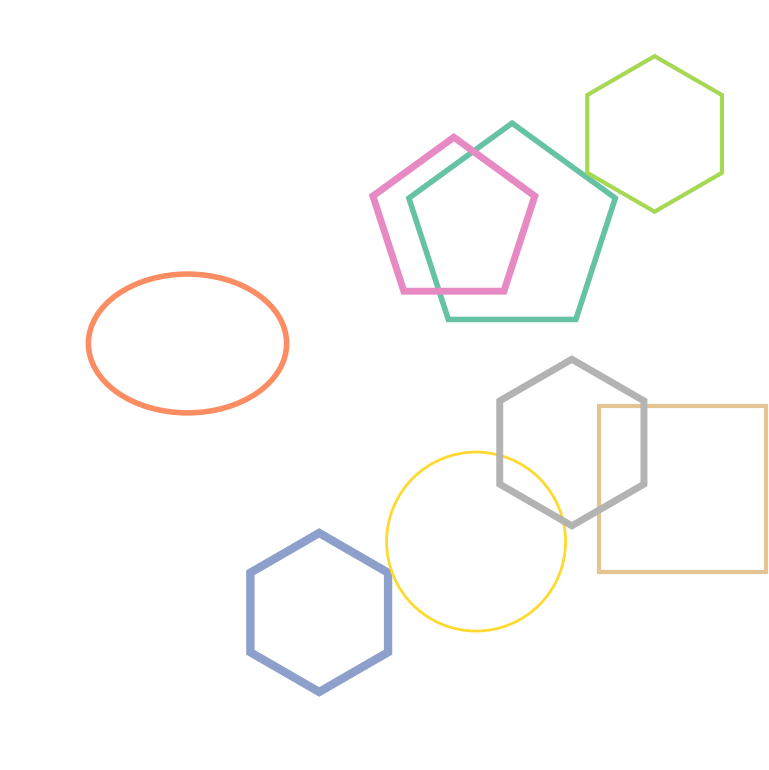[{"shape": "pentagon", "thickness": 2, "radius": 0.7, "center": [0.665, 0.699]}, {"shape": "oval", "thickness": 2, "radius": 0.64, "center": [0.244, 0.554]}, {"shape": "hexagon", "thickness": 3, "radius": 0.52, "center": [0.415, 0.205]}, {"shape": "pentagon", "thickness": 2.5, "radius": 0.55, "center": [0.589, 0.711]}, {"shape": "hexagon", "thickness": 1.5, "radius": 0.5, "center": [0.85, 0.826]}, {"shape": "circle", "thickness": 1, "radius": 0.58, "center": [0.618, 0.297]}, {"shape": "square", "thickness": 1.5, "radius": 0.54, "center": [0.886, 0.365]}, {"shape": "hexagon", "thickness": 2.5, "radius": 0.54, "center": [0.743, 0.425]}]